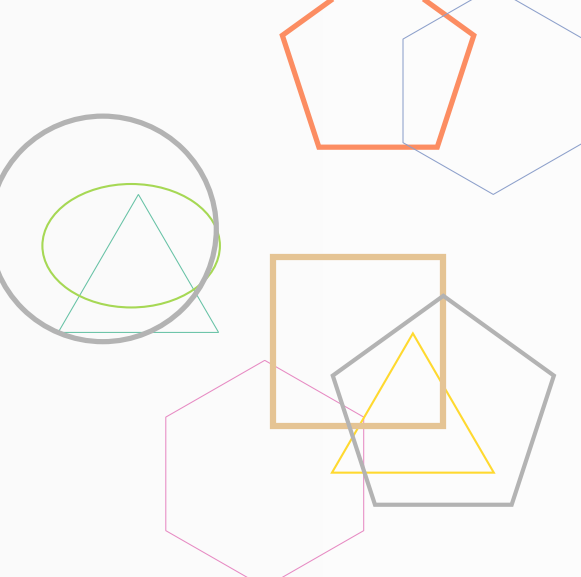[{"shape": "triangle", "thickness": 0.5, "radius": 0.8, "center": [0.238, 0.503]}, {"shape": "pentagon", "thickness": 2.5, "radius": 0.87, "center": [0.65, 0.884]}, {"shape": "hexagon", "thickness": 0.5, "radius": 0.9, "center": [0.849, 0.842]}, {"shape": "hexagon", "thickness": 0.5, "radius": 0.98, "center": [0.455, 0.179]}, {"shape": "oval", "thickness": 1, "radius": 0.76, "center": [0.226, 0.574]}, {"shape": "triangle", "thickness": 1, "radius": 0.8, "center": [0.71, 0.261]}, {"shape": "square", "thickness": 3, "radius": 0.73, "center": [0.616, 0.407]}, {"shape": "pentagon", "thickness": 2, "radius": 1.0, "center": [0.763, 0.287]}, {"shape": "circle", "thickness": 2.5, "radius": 0.98, "center": [0.177, 0.603]}]